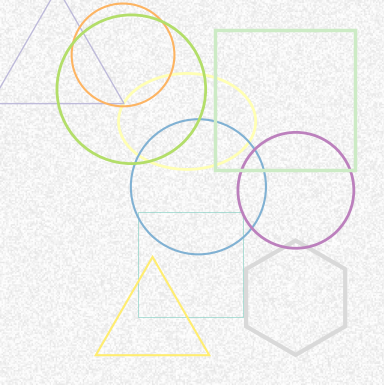[{"shape": "square", "thickness": 0.5, "radius": 0.68, "center": [0.495, 0.314]}, {"shape": "oval", "thickness": 2, "radius": 0.89, "center": [0.486, 0.685]}, {"shape": "triangle", "thickness": 1, "radius": 1.0, "center": [0.149, 0.831]}, {"shape": "circle", "thickness": 1.5, "radius": 0.88, "center": [0.515, 0.515]}, {"shape": "circle", "thickness": 1.5, "radius": 0.67, "center": [0.32, 0.857]}, {"shape": "circle", "thickness": 2, "radius": 0.97, "center": [0.341, 0.768]}, {"shape": "hexagon", "thickness": 3, "radius": 0.74, "center": [0.768, 0.227]}, {"shape": "circle", "thickness": 2, "radius": 0.75, "center": [0.769, 0.506]}, {"shape": "square", "thickness": 2.5, "radius": 0.91, "center": [0.741, 0.74]}, {"shape": "triangle", "thickness": 1.5, "radius": 0.85, "center": [0.396, 0.162]}]